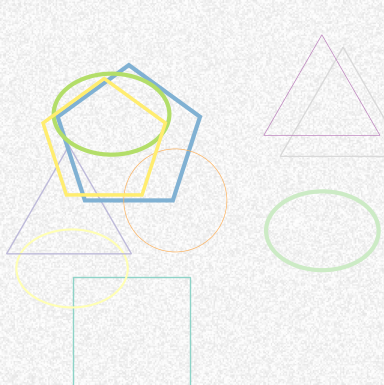[{"shape": "square", "thickness": 1, "radius": 0.76, "center": [0.342, 0.128]}, {"shape": "oval", "thickness": 1.5, "radius": 0.72, "center": [0.187, 0.303]}, {"shape": "triangle", "thickness": 1, "radius": 0.94, "center": [0.179, 0.434]}, {"shape": "pentagon", "thickness": 3, "radius": 0.97, "center": [0.335, 0.637]}, {"shape": "circle", "thickness": 0.5, "radius": 0.67, "center": [0.455, 0.479]}, {"shape": "oval", "thickness": 3, "radius": 0.75, "center": [0.29, 0.703]}, {"shape": "triangle", "thickness": 1, "radius": 0.95, "center": [0.891, 0.688]}, {"shape": "triangle", "thickness": 0.5, "radius": 0.87, "center": [0.836, 0.735]}, {"shape": "oval", "thickness": 3, "radius": 0.73, "center": [0.837, 0.401]}, {"shape": "pentagon", "thickness": 2.5, "radius": 0.84, "center": [0.271, 0.629]}]